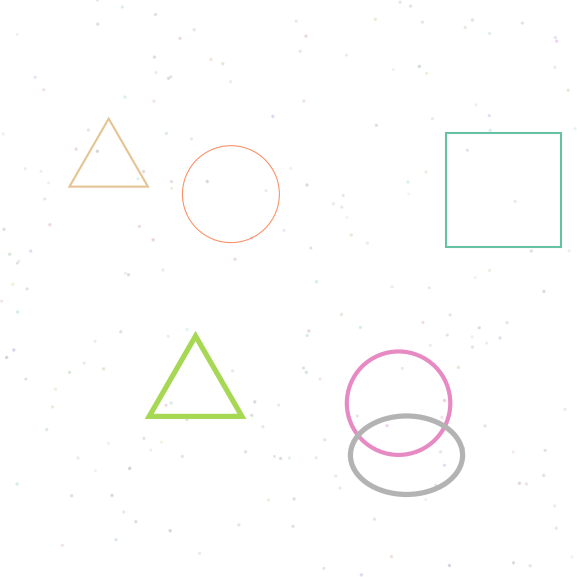[{"shape": "square", "thickness": 1, "radius": 0.5, "center": [0.872, 0.67]}, {"shape": "circle", "thickness": 0.5, "radius": 0.42, "center": [0.4, 0.663]}, {"shape": "circle", "thickness": 2, "radius": 0.45, "center": [0.69, 0.301]}, {"shape": "triangle", "thickness": 2.5, "radius": 0.46, "center": [0.339, 0.325]}, {"shape": "triangle", "thickness": 1, "radius": 0.39, "center": [0.188, 0.715]}, {"shape": "oval", "thickness": 2.5, "radius": 0.49, "center": [0.704, 0.211]}]